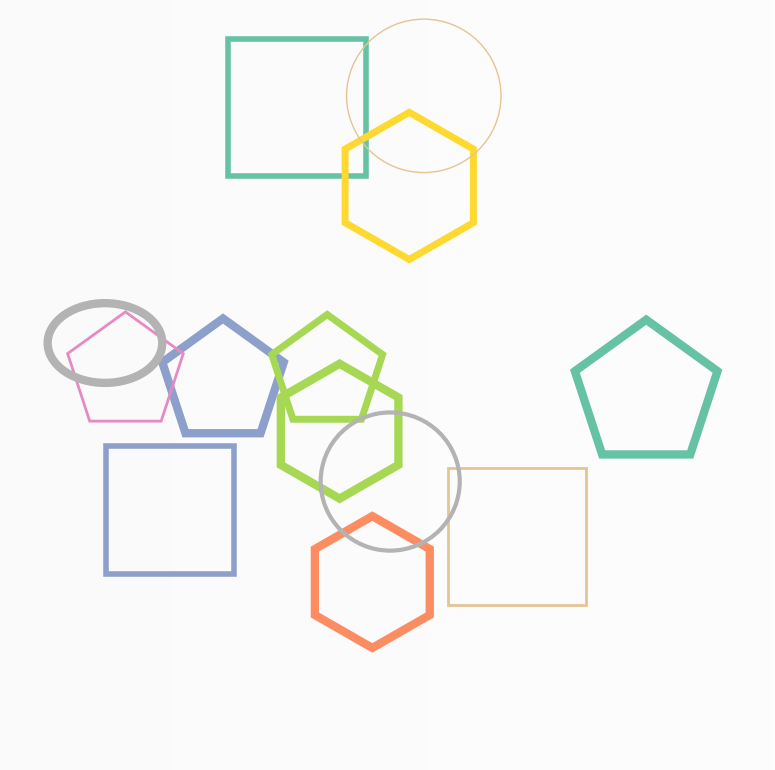[{"shape": "square", "thickness": 2, "radius": 0.44, "center": [0.384, 0.861]}, {"shape": "pentagon", "thickness": 3, "radius": 0.48, "center": [0.834, 0.488]}, {"shape": "hexagon", "thickness": 3, "radius": 0.43, "center": [0.48, 0.244]}, {"shape": "pentagon", "thickness": 3, "radius": 0.41, "center": [0.288, 0.504]}, {"shape": "square", "thickness": 2, "radius": 0.41, "center": [0.22, 0.338]}, {"shape": "pentagon", "thickness": 1, "radius": 0.39, "center": [0.162, 0.517]}, {"shape": "hexagon", "thickness": 3, "radius": 0.44, "center": [0.438, 0.44]}, {"shape": "pentagon", "thickness": 2.5, "radius": 0.38, "center": [0.422, 0.516]}, {"shape": "hexagon", "thickness": 2.5, "radius": 0.48, "center": [0.528, 0.759]}, {"shape": "square", "thickness": 1, "radius": 0.45, "center": [0.667, 0.303]}, {"shape": "circle", "thickness": 0.5, "radius": 0.5, "center": [0.547, 0.876]}, {"shape": "circle", "thickness": 1.5, "radius": 0.45, "center": [0.503, 0.375]}, {"shape": "oval", "thickness": 3, "radius": 0.37, "center": [0.135, 0.555]}]